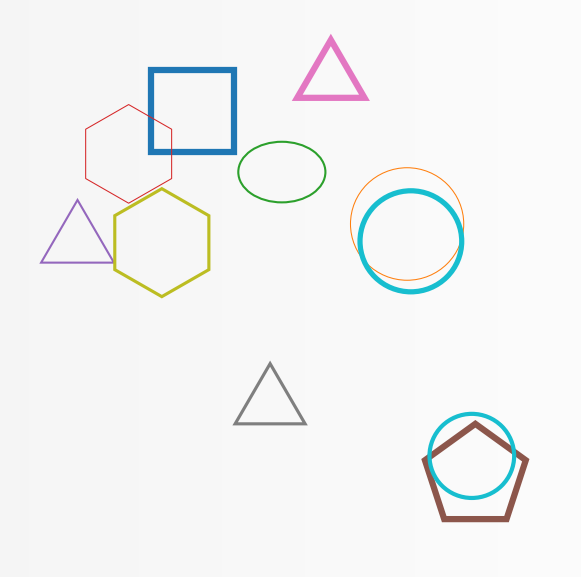[{"shape": "square", "thickness": 3, "radius": 0.36, "center": [0.331, 0.807]}, {"shape": "circle", "thickness": 0.5, "radius": 0.49, "center": [0.7, 0.611]}, {"shape": "oval", "thickness": 1, "radius": 0.37, "center": [0.485, 0.701]}, {"shape": "hexagon", "thickness": 0.5, "radius": 0.43, "center": [0.221, 0.733]}, {"shape": "triangle", "thickness": 1, "radius": 0.36, "center": [0.133, 0.581]}, {"shape": "pentagon", "thickness": 3, "radius": 0.46, "center": [0.818, 0.174]}, {"shape": "triangle", "thickness": 3, "radius": 0.33, "center": [0.569, 0.863]}, {"shape": "triangle", "thickness": 1.5, "radius": 0.35, "center": [0.465, 0.3]}, {"shape": "hexagon", "thickness": 1.5, "radius": 0.47, "center": [0.278, 0.579]}, {"shape": "circle", "thickness": 2, "radius": 0.36, "center": [0.812, 0.21]}, {"shape": "circle", "thickness": 2.5, "radius": 0.44, "center": [0.707, 0.581]}]